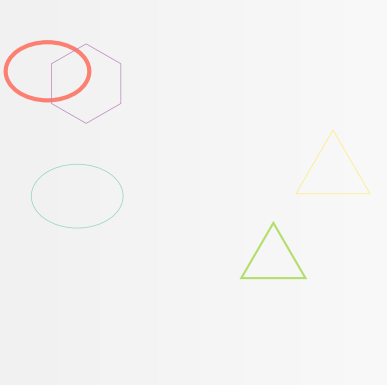[{"shape": "oval", "thickness": 0.5, "radius": 0.59, "center": [0.199, 0.491]}, {"shape": "oval", "thickness": 3, "radius": 0.54, "center": [0.123, 0.815]}, {"shape": "triangle", "thickness": 1.5, "radius": 0.48, "center": [0.706, 0.325]}, {"shape": "hexagon", "thickness": 0.5, "radius": 0.52, "center": [0.222, 0.783]}, {"shape": "triangle", "thickness": 0.5, "radius": 0.55, "center": [0.859, 0.552]}]